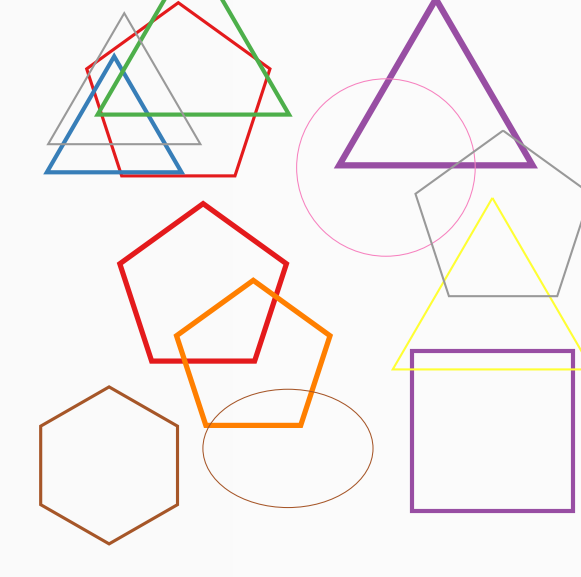[{"shape": "pentagon", "thickness": 2.5, "radius": 0.75, "center": [0.349, 0.496]}, {"shape": "pentagon", "thickness": 1.5, "radius": 0.83, "center": [0.307, 0.829]}, {"shape": "triangle", "thickness": 2, "radius": 0.67, "center": [0.196, 0.768]}, {"shape": "triangle", "thickness": 2, "radius": 0.95, "center": [0.333, 0.896]}, {"shape": "triangle", "thickness": 3, "radius": 0.96, "center": [0.75, 0.809]}, {"shape": "square", "thickness": 2, "radius": 0.69, "center": [0.846, 0.253]}, {"shape": "pentagon", "thickness": 2.5, "radius": 0.69, "center": [0.436, 0.375]}, {"shape": "triangle", "thickness": 1, "radius": 0.99, "center": [0.847, 0.458]}, {"shape": "oval", "thickness": 0.5, "radius": 0.73, "center": [0.495, 0.223]}, {"shape": "hexagon", "thickness": 1.5, "radius": 0.68, "center": [0.188, 0.193]}, {"shape": "circle", "thickness": 0.5, "radius": 0.77, "center": [0.664, 0.709]}, {"shape": "triangle", "thickness": 1, "radius": 0.76, "center": [0.214, 0.825]}, {"shape": "pentagon", "thickness": 1, "radius": 0.79, "center": [0.866, 0.614]}]